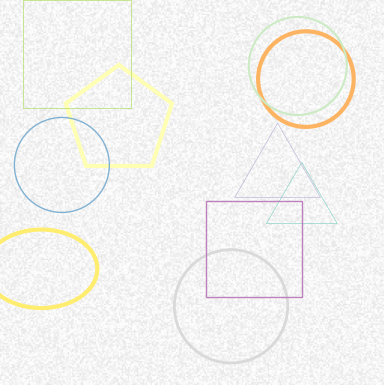[{"shape": "triangle", "thickness": 0.5, "radius": 0.53, "center": [0.784, 0.472]}, {"shape": "pentagon", "thickness": 3, "radius": 0.73, "center": [0.309, 0.686]}, {"shape": "triangle", "thickness": 0.5, "radius": 0.64, "center": [0.721, 0.551]}, {"shape": "circle", "thickness": 1, "radius": 0.62, "center": [0.161, 0.572]}, {"shape": "circle", "thickness": 3, "radius": 0.62, "center": [0.795, 0.795]}, {"shape": "square", "thickness": 0.5, "radius": 0.7, "center": [0.2, 0.86]}, {"shape": "circle", "thickness": 2, "radius": 0.74, "center": [0.6, 0.204]}, {"shape": "square", "thickness": 1, "radius": 0.62, "center": [0.659, 0.354]}, {"shape": "circle", "thickness": 1.5, "radius": 0.64, "center": [0.773, 0.829]}, {"shape": "oval", "thickness": 3, "radius": 0.73, "center": [0.107, 0.302]}]